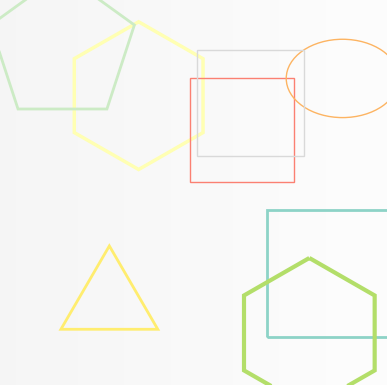[{"shape": "square", "thickness": 2, "radius": 0.83, "center": [0.855, 0.29]}, {"shape": "hexagon", "thickness": 2.5, "radius": 0.96, "center": [0.358, 0.752]}, {"shape": "square", "thickness": 1, "radius": 0.67, "center": [0.624, 0.662]}, {"shape": "oval", "thickness": 1, "radius": 0.73, "center": [0.884, 0.796]}, {"shape": "hexagon", "thickness": 3, "radius": 0.97, "center": [0.798, 0.135]}, {"shape": "square", "thickness": 1, "radius": 0.69, "center": [0.646, 0.732]}, {"shape": "pentagon", "thickness": 2, "radius": 0.98, "center": [0.161, 0.875]}, {"shape": "triangle", "thickness": 2, "radius": 0.72, "center": [0.282, 0.217]}]